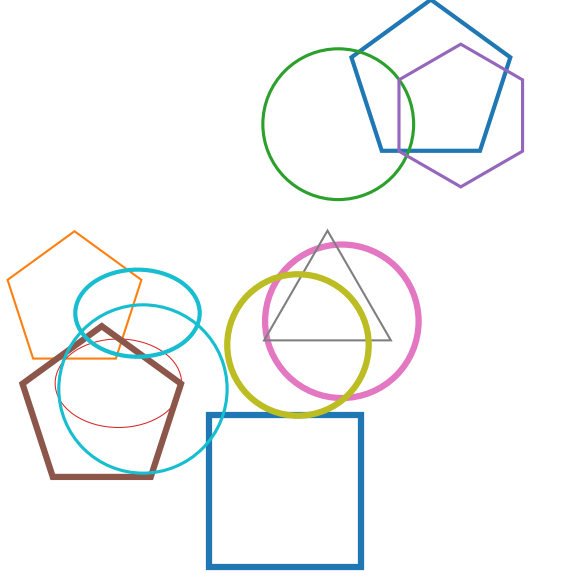[{"shape": "square", "thickness": 3, "radius": 0.66, "center": [0.494, 0.149]}, {"shape": "pentagon", "thickness": 2, "radius": 0.72, "center": [0.746, 0.855]}, {"shape": "pentagon", "thickness": 1, "radius": 0.61, "center": [0.129, 0.477]}, {"shape": "circle", "thickness": 1.5, "radius": 0.65, "center": [0.586, 0.784]}, {"shape": "oval", "thickness": 0.5, "radius": 0.55, "center": [0.205, 0.336]}, {"shape": "hexagon", "thickness": 1.5, "radius": 0.62, "center": [0.798, 0.799]}, {"shape": "pentagon", "thickness": 3, "radius": 0.72, "center": [0.176, 0.29]}, {"shape": "circle", "thickness": 3, "radius": 0.66, "center": [0.592, 0.443]}, {"shape": "triangle", "thickness": 1, "radius": 0.63, "center": [0.567, 0.473]}, {"shape": "circle", "thickness": 3, "radius": 0.61, "center": [0.516, 0.402]}, {"shape": "oval", "thickness": 2, "radius": 0.54, "center": [0.238, 0.457]}, {"shape": "circle", "thickness": 1.5, "radius": 0.73, "center": [0.248, 0.326]}]